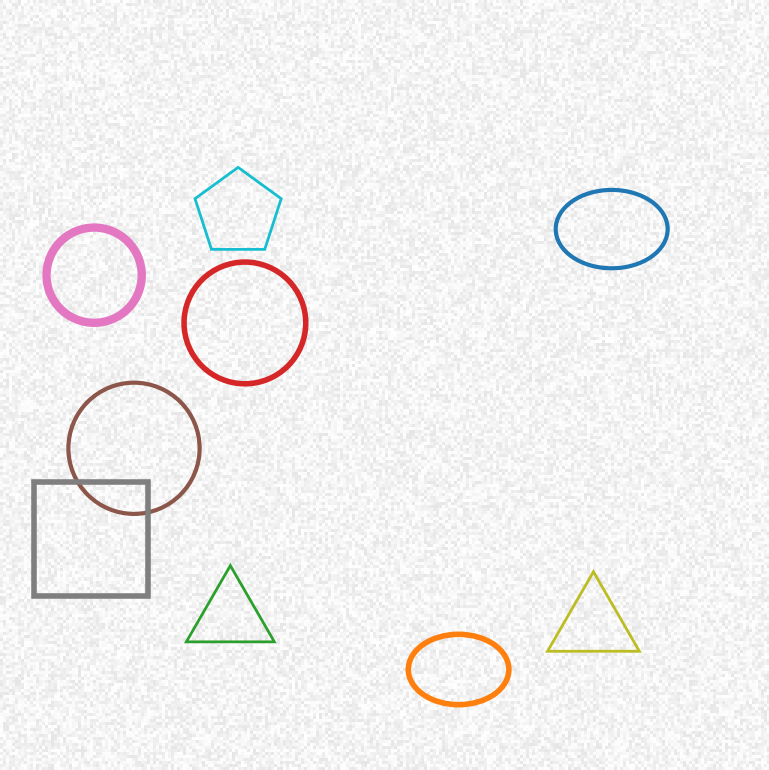[{"shape": "oval", "thickness": 1.5, "radius": 0.36, "center": [0.794, 0.702]}, {"shape": "oval", "thickness": 2, "radius": 0.33, "center": [0.596, 0.131]}, {"shape": "triangle", "thickness": 1, "radius": 0.33, "center": [0.299, 0.199]}, {"shape": "circle", "thickness": 2, "radius": 0.4, "center": [0.318, 0.581]}, {"shape": "circle", "thickness": 1.5, "radius": 0.43, "center": [0.174, 0.418]}, {"shape": "circle", "thickness": 3, "radius": 0.31, "center": [0.122, 0.643]}, {"shape": "square", "thickness": 2, "radius": 0.37, "center": [0.118, 0.3]}, {"shape": "triangle", "thickness": 1, "radius": 0.34, "center": [0.771, 0.189]}, {"shape": "pentagon", "thickness": 1, "radius": 0.29, "center": [0.309, 0.724]}]